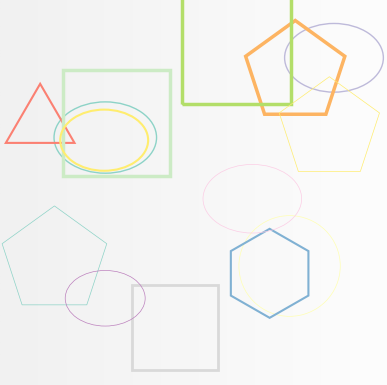[{"shape": "pentagon", "thickness": 0.5, "radius": 0.71, "center": [0.14, 0.323]}, {"shape": "oval", "thickness": 1, "radius": 0.66, "center": [0.272, 0.643]}, {"shape": "circle", "thickness": 0.5, "radius": 0.65, "center": [0.747, 0.309]}, {"shape": "oval", "thickness": 1, "radius": 0.64, "center": [0.862, 0.85]}, {"shape": "triangle", "thickness": 1.5, "radius": 0.51, "center": [0.104, 0.68]}, {"shape": "hexagon", "thickness": 1.5, "radius": 0.58, "center": [0.696, 0.29]}, {"shape": "pentagon", "thickness": 2.5, "radius": 0.67, "center": [0.762, 0.812]}, {"shape": "square", "thickness": 2.5, "radius": 0.7, "center": [0.609, 0.87]}, {"shape": "oval", "thickness": 0.5, "radius": 0.64, "center": [0.651, 0.484]}, {"shape": "square", "thickness": 2, "radius": 0.56, "center": [0.452, 0.149]}, {"shape": "oval", "thickness": 0.5, "radius": 0.52, "center": [0.271, 0.225]}, {"shape": "square", "thickness": 2.5, "radius": 0.69, "center": [0.3, 0.681]}, {"shape": "pentagon", "thickness": 0.5, "radius": 0.68, "center": [0.85, 0.665]}, {"shape": "oval", "thickness": 1.5, "radius": 0.57, "center": [0.269, 0.636]}]